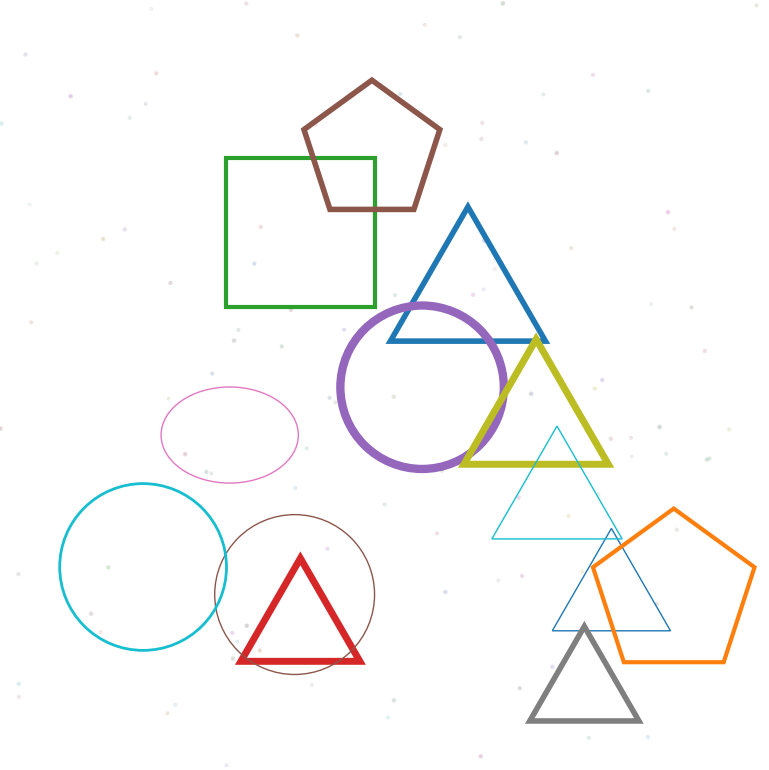[{"shape": "triangle", "thickness": 0.5, "radius": 0.44, "center": [0.794, 0.225]}, {"shape": "triangle", "thickness": 2, "radius": 0.58, "center": [0.608, 0.615]}, {"shape": "pentagon", "thickness": 1.5, "radius": 0.55, "center": [0.875, 0.229]}, {"shape": "square", "thickness": 1.5, "radius": 0.49, "center": [0.39, 0.698]}, {"shape": "triangle", "thickness": 2.5, "radius": 0.45, "center": [0.39, 0.186]}, {"shape": "circle", "thickness": 3, "radius": 0.53, "center": [0.548, 0.497]}, {"shape": "circle", "thickness": 0.5, "radius": 0.52, "center": [0.383, 0.228]}, {"shape": "pentagon", "thickness": 2, "radius": 0.46, "center": [0.483, 0.803]}, {"shape": "oval", "thickness": 0.5, "radius": 0.45, "center": [0.298, 0.435]}, {"shape": "triangle", "thickness": 2, "radius": 0.41, "center": [0.759, 0.105]}, {"shape": "triangle", "thickness": 2.5, "radius": 0.54, "center": [0.696, 0.451]}, {"shape": "circle", "thickness": 1, "radius": 0.54, "center": [0.186, 0.264]}, {"shape": "triangle", "thickness": 0.5, "radius": 0.49, "center": [0.723, 0.349]}]